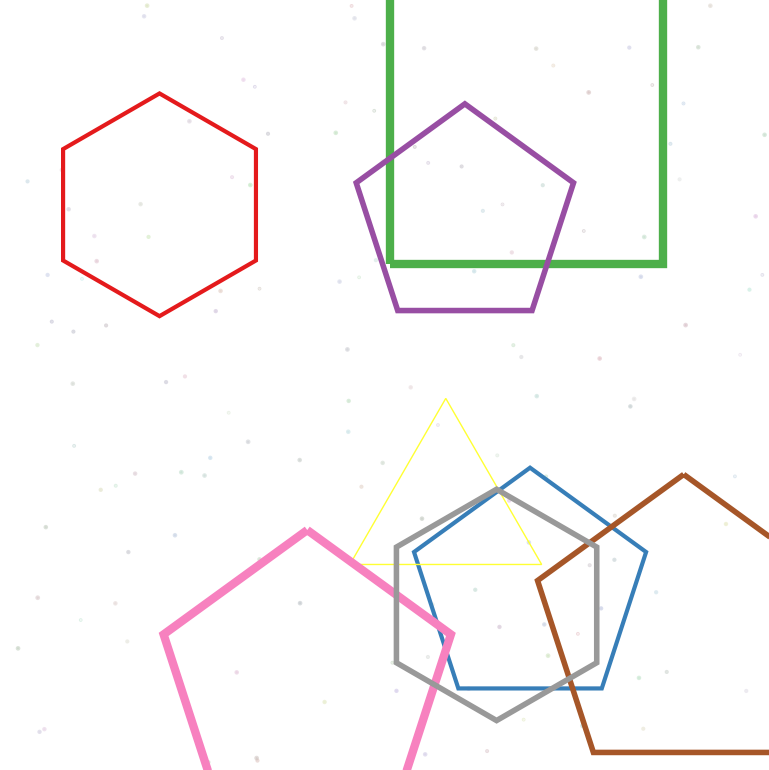[{"shape": "hexagon", "thickness": 1.5, "radius": 0.72, "center": [0.207, 0.734]}, {"shape": "pentagon", "thickness": 1.5, "radius": 0.79, "center": [0.688, 0.234]}, {"shape": "square", "thickness": 3, "radius": 0.89, "center": [0.684, 0.835]}, {"shape": "pentagon", "thickness": 2, "radius": 0.74, "center": [0.604, 0.717]}, {"shape": "triangle", "thickness": 0.5, "radius": 0.72, "center": [0.579, 0.339]}, {"shape": "pentagon", "thickness": 2, "radius": 1.0, "center": [0.888, 0.184]}, {"shape": "pentagon", "thickness": 3, "radius": 0.98, "center": [0.399, 0.115]}, {"shape": "hexagon", "thickness": 2, "radius": 0.75, "center": [0.645, 0.214]}]